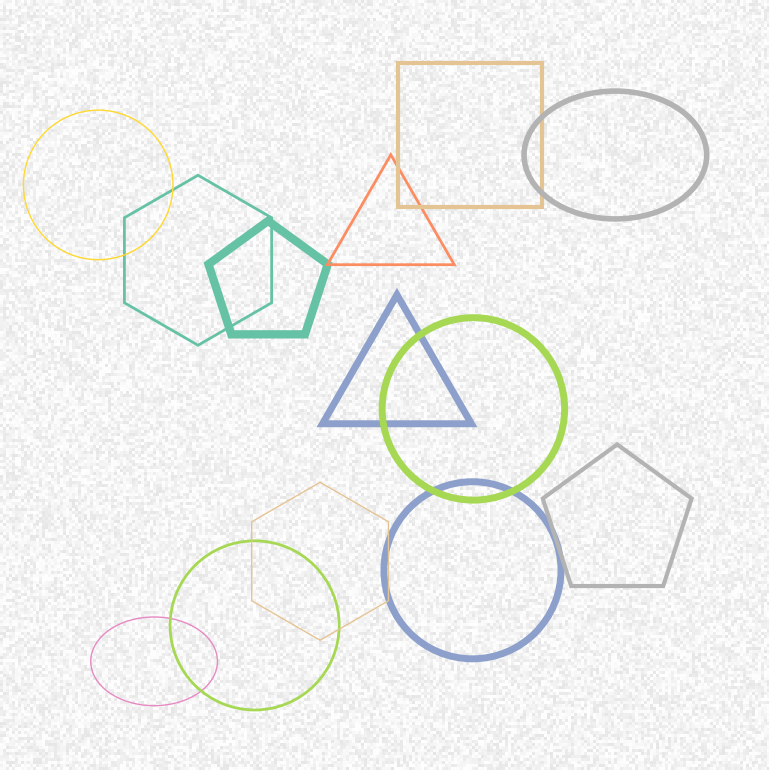[{"shape": "hexagon", "thickness": 1, "radius": 0.55, "center": [0.257, 0.662]}, {"shape": "pentagon", "thickness": 3, "radius": 0.41, "center": [0.348, 0.632]}, {"shape": "triangle", "thickness": 1, "radius": 0.48, "center": [0.508, 0.704]}, {"shape": "circle", "thickness": 2.5, "radius": 0.57, "center": [0.614, 0.259]}, {"shape": "triangle", "thickness": 2.5, "radius": 0.56, "center": [0.516, 0.506]}, {"shape": "oval", "thickness": 0.5, "radius": 0.41, "center": [0.2, 0.141]}, {"shape": "circle", "thickness": 2.5, "radius": 0.59, "center": [0.615, 0.469]}, {"shape": "circle", "thickness": 1, "radius": 0.55, "center": [0.331, 0.188]}, {"shape": "circle", "thickness": 0.5, "radius": 0.49, "center": [0.128, 0.76]}, {"shape": "square", "thickness": 1.5, "radius": 0.47, "center": [0.61, 0.824]}, {"shape": "hexagon", "thickness": 0.5, "radius": 0.51, "center": [0.416, 0.271]}, {"shape": "pentagon", "thickness": 1.5, "radius": 0.51, "center": [0.802, 0.321]}, {"shape": "oval", "thickness": 2, "radius": 0.59, "center": [0.799, 0.799]}]